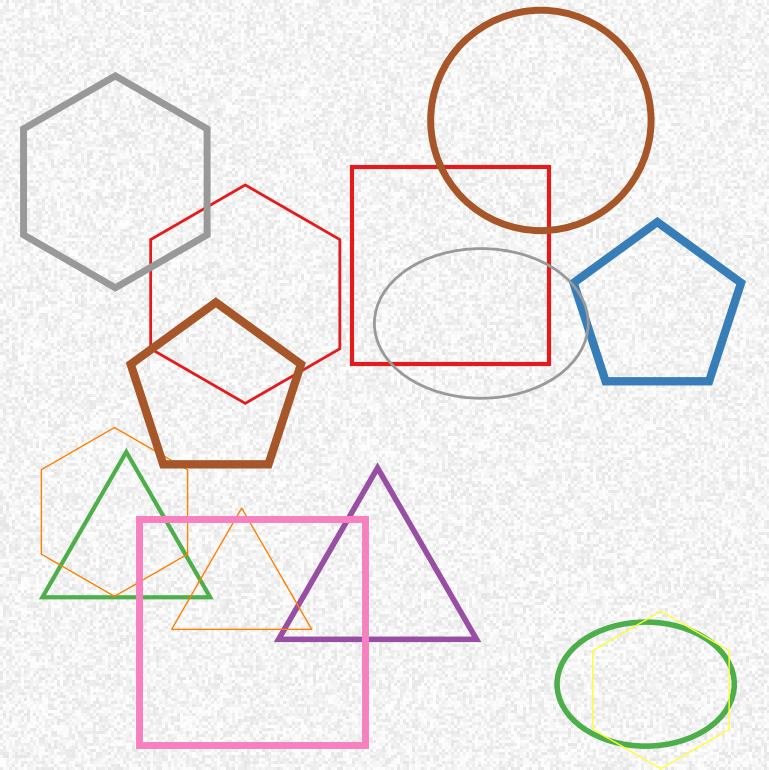[{"shape": "square", "thickness": 1.5, "radius": 0.64, "center": [0.586, 0.655]}, {"shape": "hexagon", "thickness": 1, "radius": 0.71, "center": [0.318, 0.618]}, {"shape": "pentagon", "thickness": 3, "radius": 0.57, "center": [0.854, 0.597]}, {"shape": "triangle", "thickness": 1.5, "radius": 0.63, "center": [0.164, 0.287]}, {"shape": "oval", "thickness": 2, "radius": 0.58, "center": [0.839, 0.112]}, {"shape": "triangle", "thickness": 2, "radius": 0.74, "center": [0.49, 0.244]}, {"shape": "triangle", "thickness": 0.5, "radius": 0.53, "center": [0.314, 0.235]}, {"shape": "hexagon", "thickness": 0.5, "radius": 0.55, "center": [0.149, 0.335]}, {"shape": "hexagon", "thickness": 0.5, "radius": 0.51, "center": [0.858, 0.104]}, {"shape": "circle", "thickness": 2.5, "radius": 0.72, "center": [0.702, 0.844]}, {"shape": "pentagon", "thickness": 3, "radius": 0.58, "center": [0.28, 0.491]}, {"shape": "square", "thickness": 2.5, "radius": 0.73, "center": [0.327, 0.179]}, {"shape": "hexagon", "thickness": 2.5, "radius": 0.69, "center": [0.15, 0.764]}, {"shape": "oval", "thickness": 1, "radius": 0.69, "center": [0.625, 0.58]}]